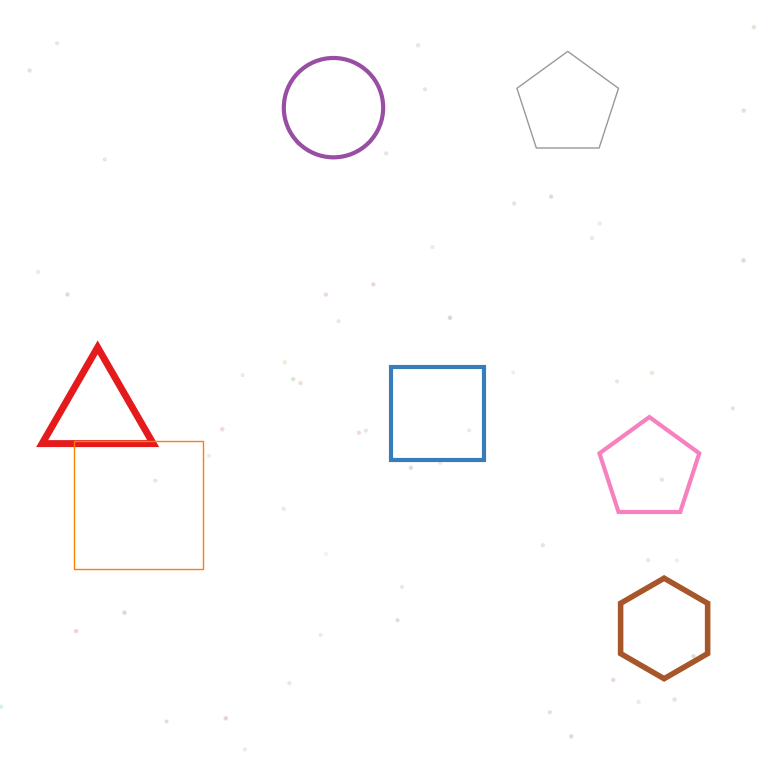[{"shape": "triangle", "thickness": 2.5, "radius": 0.42, "center": [0.127, 0.466]}, {"shape": "square", "thickness": 1.5, "radius": 0.3, "center": [0.568, 0.463]}, {"shape": "circle", "thickness": 1.5, "radius": 0.32, "center": [0.433, 0.86]}, {"shape": "square", "thickness": 0.5, "radius": 0.42, "center": [0.18, 0.344]}, {"shape": "hexagon", "thickness": 2, "radius": 0.33, "center": [0.862, 0.184]}, {"shape": "pentagon", "thickness": 1.5, "radius": 0.34, "center": [0.843, 0.39]}, {"shape": "pentagon", "thickness": 0.5, "radius": 0.35, "center": [0.737, 0.864]}]